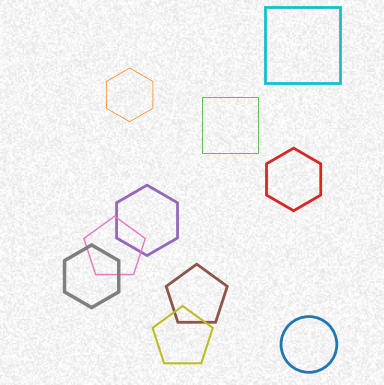[{"shape": "circle", "thickness": 2, "radius": 0.36, "center": [0.802, 0.105]}, {"shape": "hexagon", "thickness": 0.5, "radius": 0.35, "center": [0.337, 0.754]}, {"shape": "square", "thickness": 0.5, "radius": 0.36, "center": [0.598, 0.676]}, {"shape": "hexagon", "thickness": 2, "radius": 0.41, "center": [0.763, 0.534]}, {"shape": "hexagon", "thickness": 2, "radius": 0.46, "center": [0.382, 0.428]}, {"shape": "pentagon", "thickness": 2, "radius": 0.42, "center": [0.511, 0.23]}, {"shape": "pentagon", "thickness": 1, "radius": 0.42, "center": [0.298, 0.355]}, {"shape": "hexagon", "thickness": 2.5, "radius": 0.41, "center": [0.238, 0.282]}, {"shape": "pentagon", "thickness": 1.5, "radius": 0.41, "center": [0.475, 0.123]}, {"shape": "square", "thickness": 2, "radius": 0.49, "center": [0.786, 0.883]}]